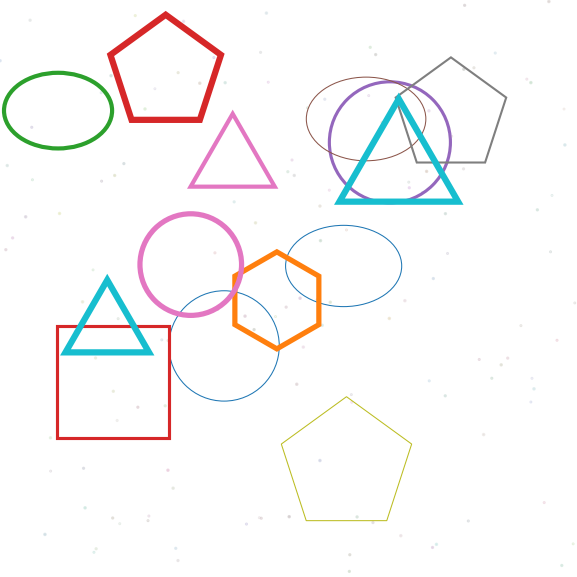[{"shape": "oval", "thickness": 0.5, "radius": 0.5, "center": [0.595, 0.539]}, {"shape": "circle", "thickness": 0.5, "radius": 0.48, "center": [0.388, 0.4]}, {"shape": "hexagon", "thickness": 2.5, "radius": 0.42, "center": [0.479, 0.479]}, {"shape": "oval", "thickness": 2, "radius": 0.47, "center": [0.101, 0.808]}, {"shape": "square", "thickness": 1.5, "radius": 0.49, "center": [0.196, 0.337]}, {"shape": "pentagon", "thickness": 3, "radius": 0.5, "center": [0.287, 0.873]}, {"shape": "circle", "thickness": 1.5, "radius": 0.52, "center": [0.675, 0.753]}, {"shape": "oval", "thickness": 0.5, "radius": 0.52, "center": [0.634, 0.793]}, {"shape": "triangle", "thickness": 2, "radius": 0.42, "center": [0.403, 0.718]}, {"shape": "circle", "thickness": 2.5, "radius": 0.44, "center": [0.33, 0.541]}, {"shape": "pentagon", "thickness": 1, "radius": 0.5, "center": [0.781, 0.799]}, {"shape": "pentagon", "thickness": 0.5, "radius": 0.59, "center": [0.6, 0.194]}, {"shape": "triangle", "thickness": 3, "radius": 0.59, "center": [0.691, 0.709]}, {"shape": "triangle", "thickness": 3, "radius": 0.42, "center": [0.186, 0.431]}]